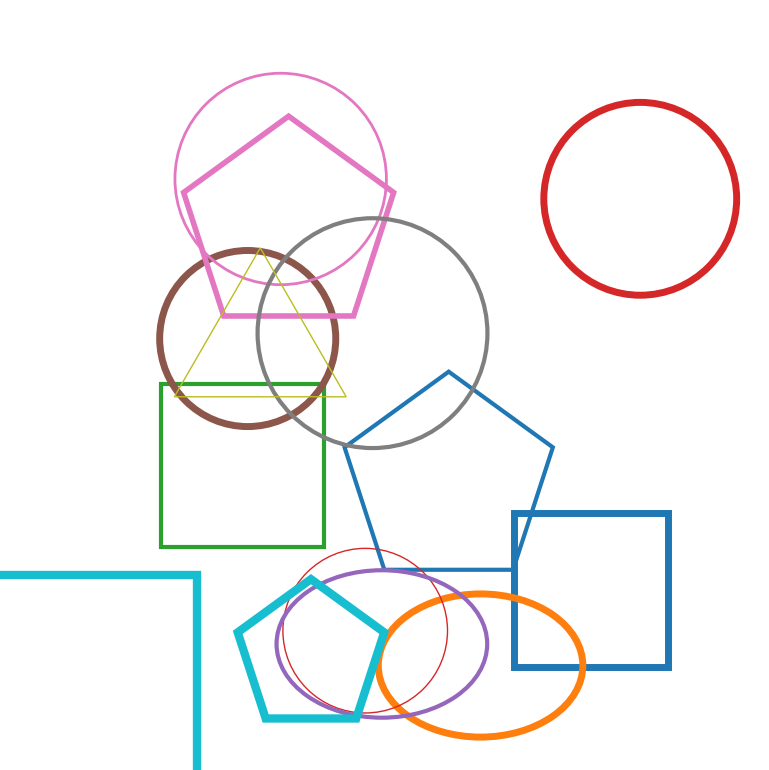[{"shape": "pentagon", "thickness": 1.5, "radius": 0.71, "center": [0.583, 0.375]}, {"shape": "square", "thickness": 2.5, "radius": 0.5, "center": [0.767, 0.234]}, {"shape": "oval", "thickness": 2.5, "radius": 0.66, "center": [0.624, 0.136]}, {"shape": "square", "thickness": 1.5, "radius": 0.53, "center": [0.315, 0.396]}, {"shape": "circle", "thickness": 0.5, "radius": 0.53, "center": [0.474, 0.181]}, {"shape": "circle", "thickness": 2.5, "radius": 0.63, "center": [0.831, 0.742]}, {"shape": "oval", "thickness": 1.5, "radius": 0.68, "center": [0.496, 0.164]}, {"shape": "circle", "thickness": 2.5, "radius": 0.57, "center": [0.322, 0.56]}, {"shape": "circle", "thickness": 1, "radius": 0.69, "center": [0.365, 0.768]}, {"shape": "pentagon", "thickness": 2, "radius": 0.72, "center": [0.375, 0.706]}, {"shape": "circle", "thickness": 1.5, "radius": 0.75, "center": [0.484, 0.567]}, {"shape": "triangle", "thickness": 0.5, "radius": 0.64, "center": [0.338, 0.549]}, {"shape": "pentagon", "thickness": 3, "radius": 0.5, "center": [0.404, 0.148]}, {"shape": "square", "thickness": 3, "radius": 0.74, "center": [0.107, 0.104]}]